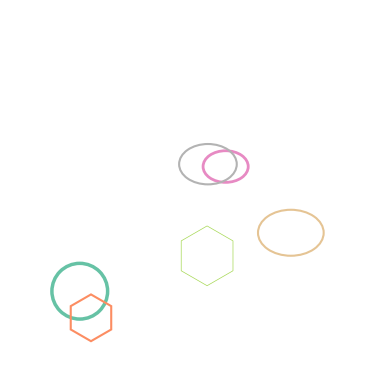[{"shape": "circle", "thickness": 2.5, "radius": 0.36, "center": [0.207, 0.244]}, {"shape": "hexagon", "thickness": 1.5, "radius": 0.3, "center": [0.236, 0.175]}, {"shape": "oval", "thickness": 2, "radius": 0.29, "center": [0.586, 0.567]}, {"shape": "hexagon", "thickness": 0.5, "radius": 0.39, "center": [0.538, 0.336]}, {"shape": "oval", "thickness": 1.5, "radius": 0.43, "center": [0.755, 0.395]}, {"shape": "oval", "thickness": 1.5, "radius": 0.37, "center": [0.54, 0.574]}]